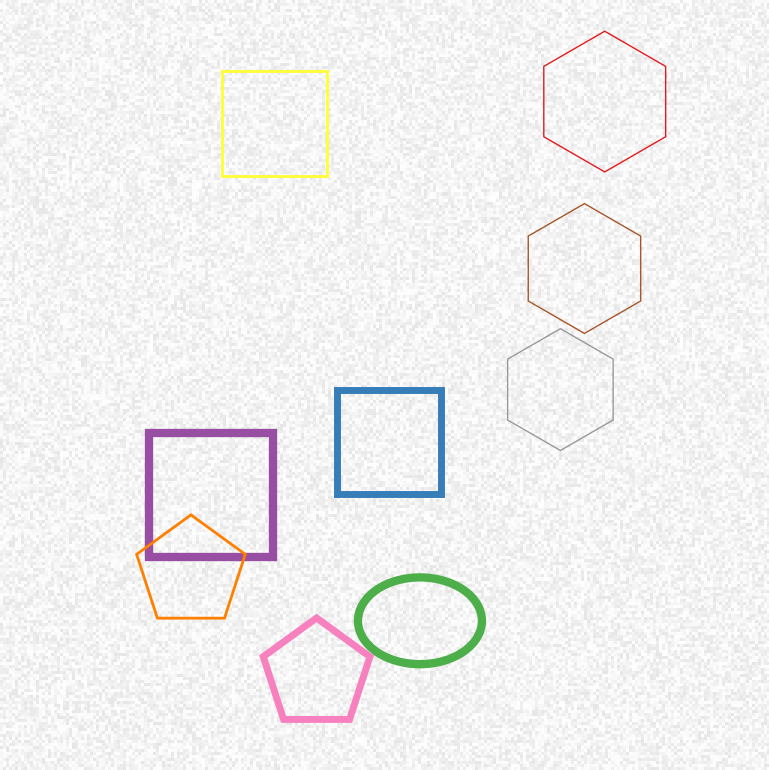[{"shape": "hexagon", "thickness": 0.5, "radius": 0.46, "center": [0.785, 0.868]}, {"shape": "square", "thickness": 2.5, "radius": 0.34, "center": [0.505, 0.426]}, {"shape": "oval", "thickness": 3, "radius": 0.4, "center": [0.545, 0.194]}, {"shape": "square", "thickness": 3, "radius": 0.4, "center": [0.274, 0.357]}, {"shape": "pentagon", "thickness": 1, "radius": 0.37, "center": [0.248, 0.257]}, {"shape": "square", "thickness": 1, "radius": 0.34, "center": [0.357, 0.84]}, {"shape": "hexagon", "thickness": 0.5, "radius": 0.42, "center": [0.759, 0.651]}, {"shape": "pentagon", "thickness": 2.5, "radius": 0.36, "center": [0.411, 0.125]}, {"shape": "hexagon", "thickness": 0.5, "radius": 0.4, "center": [0.728, 0.494]}]